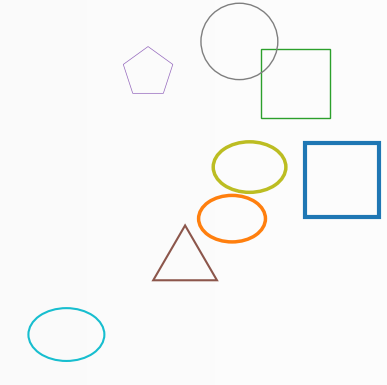[{"shape": "square", "thickness": 3, "radius": 0.48, "center": [0.884, 0.532]}, {"shape": "oval", "thickness": 2.5, "radius": 0.43, "center": [0.599, 0.432]}, {"shape": "square", "thickness": 1, "radius": 0.45, "center": [0.761, 0.784]}, {"shape": "pentagon", "thickness": 0.5, "radius": 0.34, "center": [0.382, 0.812]}, {"shape": "triangle", "thickness": 1.5, "radius": 0.47, "center": [0.478, 0.32]}, {"shape": "circle", "thickness": 1, "radius": 0.5, "center": [0.618, 0.892]}, {"shape": "oval", "thickness": 2.5, "radius": 0.47, "center": [0.644, 0.566]}, {"shape": "oval", "thickness": 1.5, "radius": 0.49, "center": [0.171, 0.131]}]